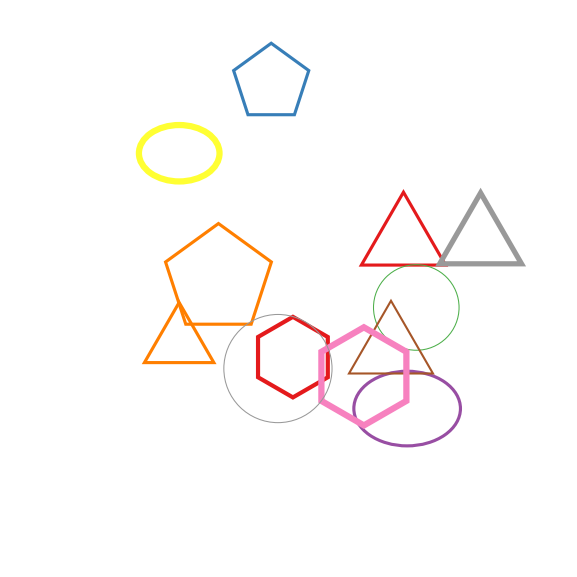[{"shape": "triangle", "thickness": 1.5, "radius": 0.42, "center": [0.699, 0.582]}, {"shape": "hexagon", "thickness": 2, "radius": 0.35, "center": [0.507, 0.381]}, {"shape": "pentagon", "thickness": 1.5, "radius": 0.34, "center": [0.47, 0.856]}, {"shape": "circle", "thickness": 0.5, "radius": 0.37, "center": [0.721, 0.467]}, {"shape": "oval", "thickness": 1.5, "radius": 0.46, "center": [0.705, 0.292]}, {"shape": "pentagon", "thickness": 1.5, "radius": 0.48, "center": [0.378, 0.516]}, {"shape": "triangle", "thickness": 1.5, "radius": 0.35, "center": [0.31, 0.406]}, {"shape": "oval", "thickness": 3, "radius": 0.35, "center": [0.31, 0.734]}, {"shape": "triangle", "thickness": 1, "radius": 0.42, "center": [0.677, 0.394]}, {"shape": "hexagon", "thickness": 3, "radius": 0.42, "center": [0.63, 0.347]}, {"shape": "triangle", "thickness": 2.5, "radius": 0.41, "center": [0.832, 0.583]}, {"shape": "circle", "thickness": 0.5, "radius": 0.47, "center": [0.481, 0.361]}]